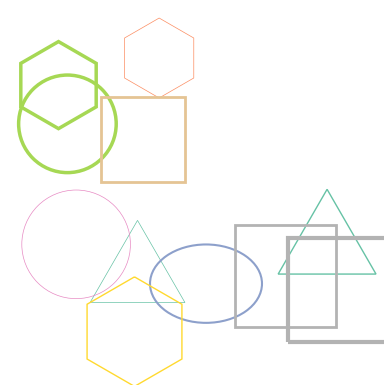[{"shape": "triangle", "thickness": 0.5, "radius": 0.71, "center": [0.357, 0.285]}, {"shape": "triangle", "thickness": 1, "radius": 0.73, "center": [0.85, 0.362]}, {"shape": "hexagon", "thickness": 0.5, "radius": 0.52, "center": [0.413, 0.849]}, {"shape": "oval", "thickness": 1.5, "radius": 0.73, "center": [0.535, 0.263]}, {"shape": "circle", "thickness": 0.5, "radius": 0.71, "center": [0.198, 0.365]}, {"shape": "hexagon", "thickness": 2.5, "radius": 0.57, "center": [0.152, 0.779]}, {"shape": "circle", "thickness": 2.5, "radius": 0.63, "center": [0.175, 0.678]}, {"shape": "hexagon", "thickness": 1, "radius": 0.71, "center": [0.349, 0.139]}, {"shape": "square", "thickness": 2, "radius": 0.55, "center": [0.371, 0.638]}, {"shape": "square", "thickness": 3, "radius": 0.68, "center": [0.883, 0.247]}, {"shape": "square", "thickness": 2, "radius": 0.66, "center": [0.742, 0.283]}]